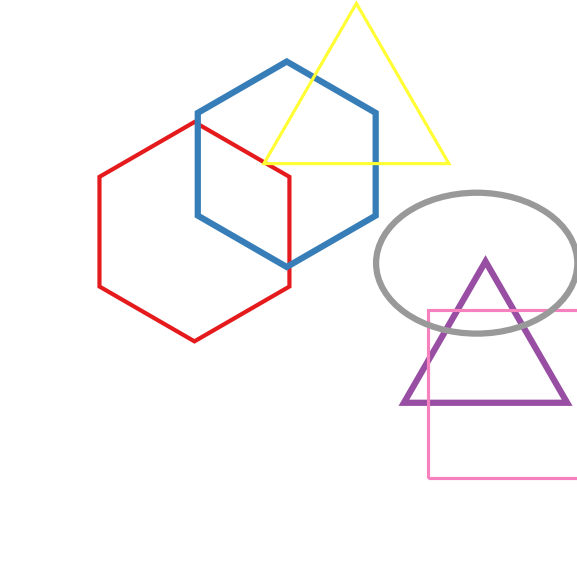[{"shape": "hexagon", "thickness": 2, "radius": 0.95, "center": [0.337, 0.598]}, {"shape": "hexagon", "thickness": 3, "radius": 0.89, "center": [0.497, 0.715]}, {"shape": "triangle", "thickness": 3, "radius": 0.82, "center": [0.841, 0.383]}, {"shape": "triangle", "thickness": 1.5, "radius": 0.92, "center": [0.617, 0.808]}, {"shape": "square", "thickness": 1.5, "radius": 0.72, "center": [0.886, 0.317]}, {"shape": "oval", "thickness": 3, "radius": 0.87, "center": [0.825, 0.543]}]